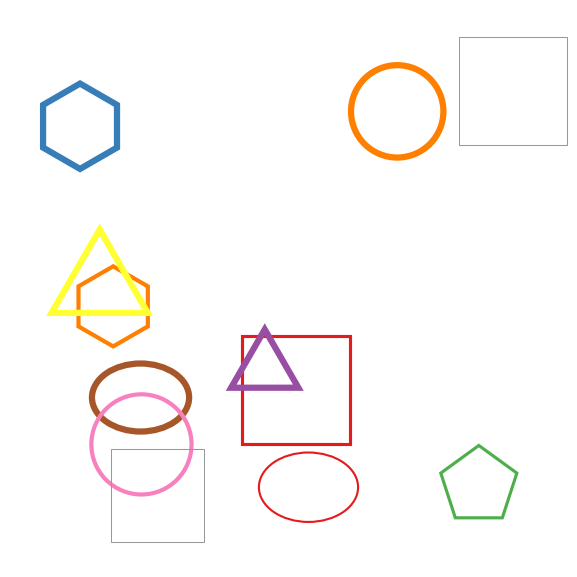[{"shape": "square", "thickness": 1.5, "radius": 0.47, "center": [0.512, 0.324]}, {"shape": "oval", "thickness": 1, "radius": 0.43, "center": [0.534, 0.155]}, {"shape": "hexagon", "thickness": 3, "radius": 0.37, "center": [0.139, 0.781]}, {"shape": "pentagon", "thickness": 1.5, "radius": 0.35, "center": [0.829, 0.159]}, {"shape": "triangle", "thickness": 3, "radius": 0.34, "center": [0.458, 0.361]}, {"shape": "circle", "thickness": 3, "radius": 0.4, "center": [0.688, 0.806]}, {"shape": "hexagon", "thickness": 2, "radius": 0.35, "center": [0.196, 0.469]}, {"shape": "triangle", "thickness": 3, "radius": 0.48, "center": [0.173, 0.505]}, {"shape": "oval", "thickness": 3, "radius": 0.42, "center": [0.243, 0.311]}, {"shape": "circle", "thickness": 2, "radius": 0.43, "center": [0.245, 0.23]}, {"shape": "square", "thickness": 0.5, "radius": 0.4, "center": [0.273, 0.142]}, {"shape": "square", "thickness": 0.5, "radius": 0.47, "center": [0.888, 0.841]}]